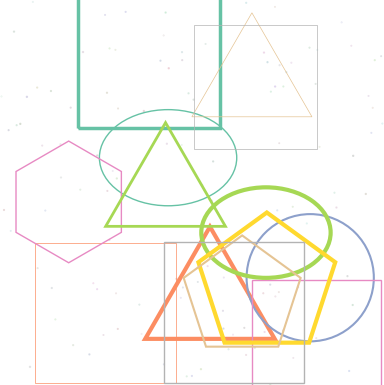[{"shape": "oval", "thickness": 1, "radius": 0.89, "center": [0.437, 0.59]}, {"shape": "square", "thickness": 2.5, "radius": 0.92, "center": [0.387, 0.852]}, {"shape": "triangle", "thickness": 3, "radius": 0.97, "center": [0.545, 0.217]}, {"shape": "square", "thickness": 0.5, "radius": 0.91, "center": [0.273, 0.187]}, {"shape": "circle", "thickness": 1.5, "radius": 0.83, "center": [0.806, 0.279]}, {"shape": "hexagon", "thickness": 1, "radius": 0.79, "center": [0.178, 0.476]}, {"shape": "square", "thickness": 1, "radius": 0.84, "center": [0.823, 0.106]}, {"shape": "triangle", "thickness": 2, "radius": 0.9, "center": [0.43, 0.502]}, {"shape": "oval", "thickness": 3, "radius": 0.84, "center": [0.691, 0.396]}, {"shape": "pentagon", "thickness": 3, "radius": 0.93, "center": [0.693, 0.261]}, {"shape": "pentagon", "thickness": 1.5, "radius": 0.8, "center": [0.629, 0.229]}, {"shape": "triangle", "thickness": 0.5, "radius": 0.9, "center": [0.654, 0.787]}, {"shape": "square", "thickness": 0.5, "radius": 0.8, "center": [0.664, 0.774]}, {"shape": "square", "thickness": 1, "radius": 0.91, "center": [0.608, 0.189]}]